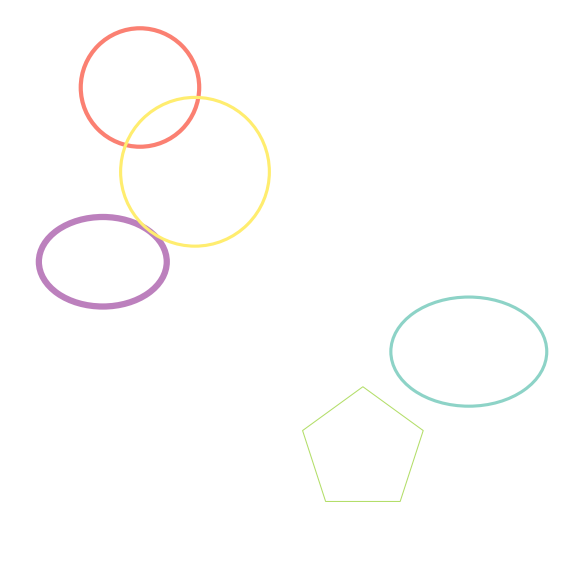[{"shape": "oval", "thickness": 1.5, "radius": 0.67, "center": [0.812, 0.39]}, {"shape": "circle", "thickness": 2, "radius": 0.51, "center": [0.242, 0.848]}, {"shape": "pentagon", "thickness": 0.5, "radius": 0.55, "center": [0.628, 0.22]}, {"shape": "oval", "thickness": 3, "radius": 0.55, "center": [0.178, 0.546]}, {"shape": "circle", "thickness": 1.5, "radius": 0.64, "center": [0.338, 0.702]}]